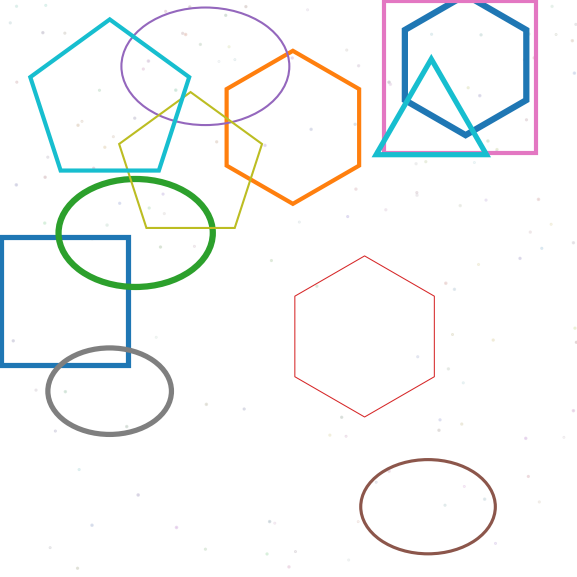[{"shape": "hexagon", "thickness": 3, "radius": 0.61, "center": [0.806, 0.887]}, {"shape": "square", "thickness": 2.5, "radius": 0.55, "center": [0.112, 0.478]}, {"shape": "hexagon", "thickness": 2, "radius": 0.66, "center": [0.507, 0.779]}, {"shape": "oval", "thickness": 3, "radius": 0.67, "center": [0.235, 0.596]}, {"shape": "hexagon", "thickness": 0.5, "radius": 0.7, "center": [0.631, 0.417]}, {"shape": "oval", "thickness": 1, "radius": 0.73, "center": [0.356, 0.884]}, {"shape": "oval", "thickness": 1.5, "radius": 0.58, "center": [0.741, 0.122]}, {"shape": "square", "thickness": 2, "radius": 0.66, "center": [0.797, 0.866]}, {"shape": "oval", "thickness": 2.5, "radius": 0.53, "center": [0.19, 0.322]}, {"shape": "pentagon", "thickness": 1, "radius": 0.65, "center": [0.33, 0.71]}, {"shape": "triangle", "thickness": 2.5, "radius": 0.55, "center": [0.747, 0.786]}, {"shape": "pentagon", "thickness": 2, "radius": 0.72, "center": [0.19, 0.821]}]